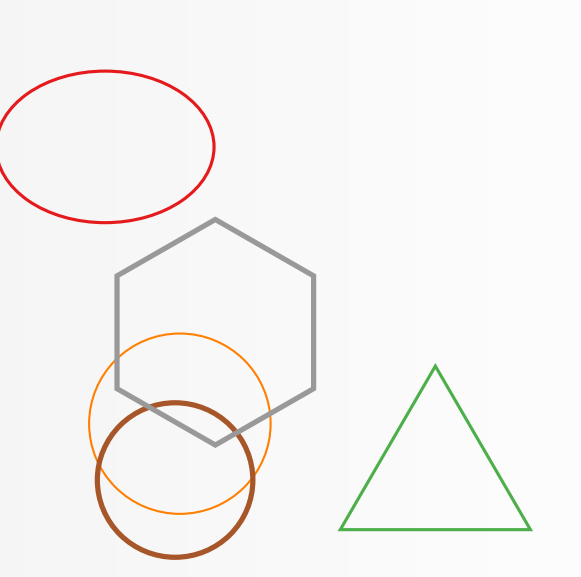[{"shape": "oval", "thickness": 1.5, "radius": 0.94, "center": [0.181, 0.745]}, {"shape": "triangle", "thickness": 1.5, "radius": 0.94, "center": [0.749, 0.176]}, {"shape": "circle", "thickness": 1, "radius": 0.78, "center": [0.309, 0.265]}, {"shape": "circle", "thickness": 2.5, "radius": 0.67, "center": [0.301, 0.168]}, {"shape": "hexagon", "thickness": 2.5, "radius": 0.98, "center": [0.37, 0.424]}]